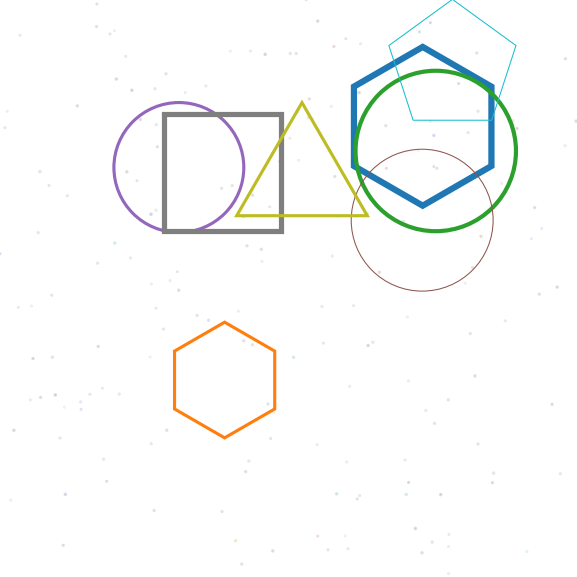[{"shape": "hexagon", "thickness": 3, "radius": 0.69, "center": [0.732, 0.78]}, {"shape": "hexagon", "thickness": 1.5, "radius": 0.5, "center": [0.389, 0.341]}, {"shape": "circle", "thickness": 2, "radius": 0.69, "center": [0.755, 0.738]}, {"shape": "circle", "thickness": 1.5, "radius": 0.56, "center": [0.31, 0.709]}, {"shape": "circle", "thickness": 0.5, "radius": 0.61, "center": [0.731, 0.618]}, {"shape": "square", "thickness": 2.5, "radius": 0.51, "center": [0.386, 0.7]}, {"shape": "triangle", "thickness": 1.5, "radius": 0.65, "center": [0.523, 0.691]}, {"shape": "pentagon", "thickness": 0.5, "radius": 0.58, "center": [0.783, 0.885]}]